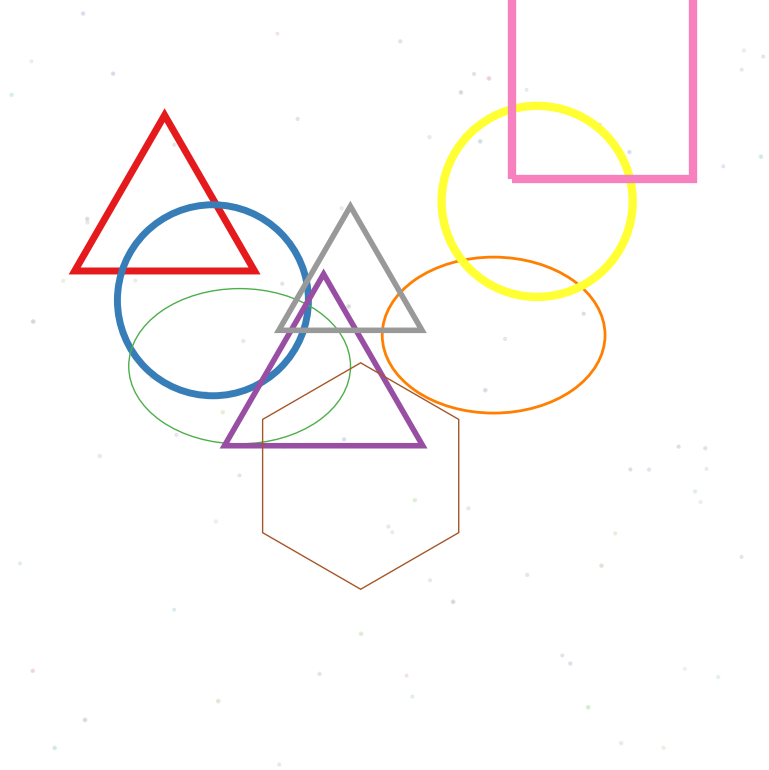[{"shape": "triangle", "thickness": 2.5, "radius": 0.67, "center": [0.214, 0.716]}, {"shape": "circle", "thickness": 2.5, "radius": 0.62, "center": [0.277, 0.61]}, {"shape": "oval", "thickness": 0.5, "radius": 0.72, "center": [0.311, 0.524]}, {"shape": "triangle", "thickness": 2, "radius": 0.74, "center": [0.42, 0.495]}, {"shape": "oval", "thickness": 1, "radius": 0.72, "center": [0.641, 0.565]}, {"shape": "circle", "thickness": 3, "radius": 0.62, "center": [0.698, 0.738]}, {"shape": "hexagon", "thickness": 0.5, "radius": 0.74, "center": [0.468, 0.382]}, {"shape": "square", "thickness": 3, "radius": 0.59, "center": [0.783, 0.885]}, {"shape": "triangle", "thickness": 2, "radius": 0.54, "center": [0.455, 0.625]}]